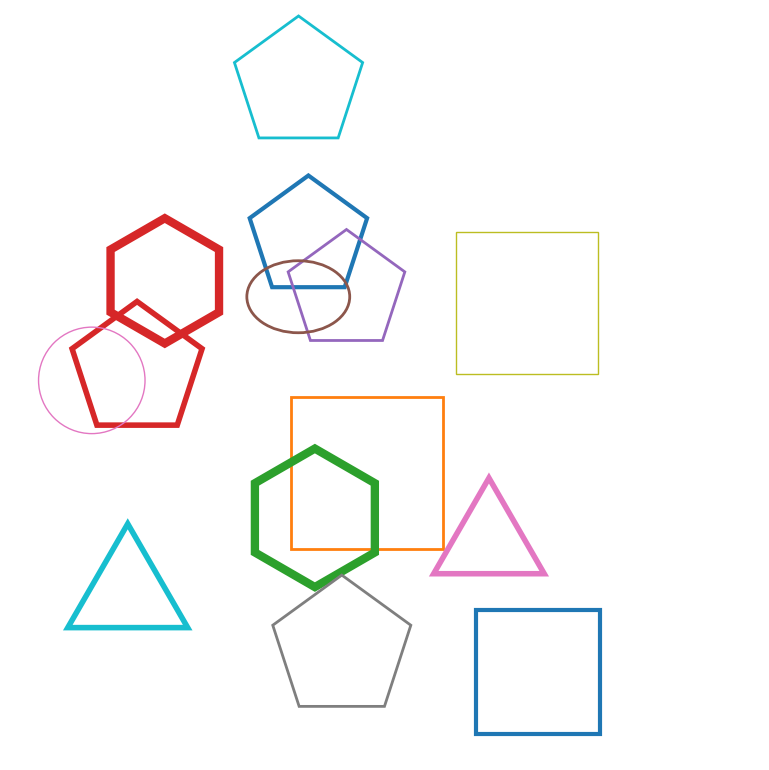[{"shape": "square", "thickness": 1.5, "radius": 0.4, "center": [0.699, 0.127]}, {"shape": "pentagon", "thickness": 1.5, "radius": 0.4, "center": [0.401, 0.692]}, {"shape": "square", "thickness": 1, "radius": 0.49, "center": [0.477, 0.386]}, {"shape": "hexagon", "thickness": 3, "radius": 0.45, "center": [0.409, 0.328]}, {"shape": "pentagon", "thickness": 2, "radius": 0.44, "center": [0.178, 0.52]}, {"shape": "hexagon", "thickness": 3, "radius": 0.41, "center": [0.214, 0.635]}, {"shape": "pentagon", "thickness": 1, "radius": 0.4, "center": [0.45, 0.622]}, {"shape": "oval", "thickness": 1, "radius": 0.33, "center": [0.387, 0.615]}, {"shape": "triangle", "thickness": 2, "radius": 0.41, "center": [0.635, 0.296]}, {"shape": "circle", "thickness": 0.5, "radius": 0.35, "center": [0.119, 0.506]}, {"shape": "pentagon", "thickness": 1, "radius": 0.47, "center": [0.444, 0.159]}, {"shape": "square", "thickness": 0.5, "radius": 0.46, "center": [0.685, 0.607]}, {"shape": "triangle", "thickness": 2, "radius": 0.45, "center": [0.166, 0.23]}, {"shape": "pentagon", "thickness": 1, "radius": 0.44, "center": [0.388, 0.892]}]